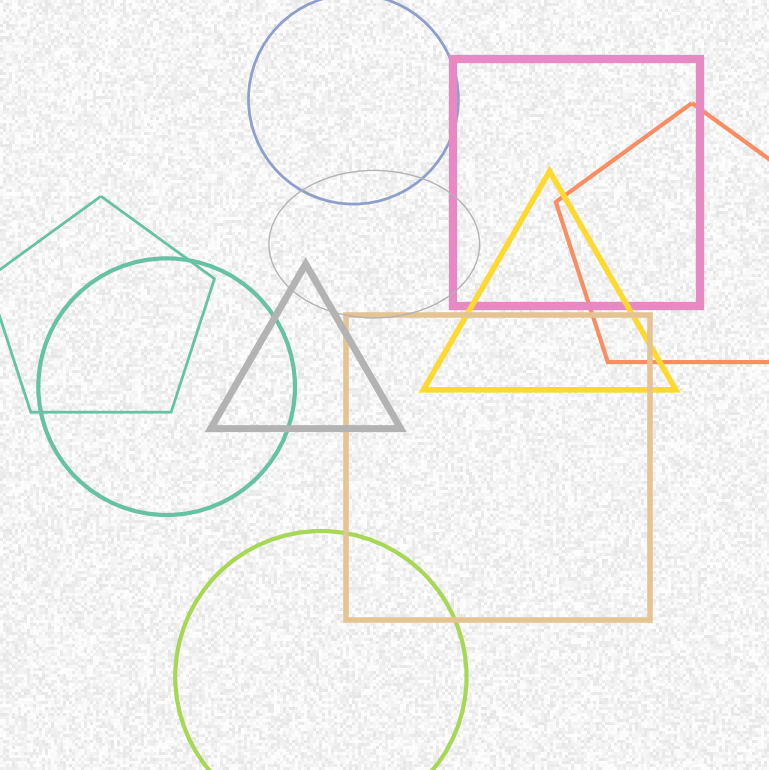[{"shape": "circle", "thickness": 1.5, "radius": 0.83, "center": [0.216, 0.498]}, {"shape": "pentagon", "thickness": 1, "radius": 0.78, "center": [0.131, 0.59]}, {"shape": "pentagon", "thickness": 1.5, "radius": 0.93, "center": [0.899, 0.68]}, {"shape": "circle", "thickness": 1, "radius": 0.68, "center": [0.459, 0.871]}, {"shape": "square", "thickness": 3, "radius": 0.8, "center": [0.749, 0.763]}, {"shape": "circle", "thickness": 1.5, "radius": 0.95, "center": [0.417, 0.121]}, {"shape": "triangle", "thickness": 2, "radius": 0.95, "center": [0.714, 0.588]}, {"shape": "square", "thickness": 2, "radius": 0.99, "center": [0.647, 0.393]}, {"shape": "oval", "thickness": 0.5, "radius": 0.68, "center": [0.486, 0.683]}, {"shape": "triangle", "thickness": 2.5, "radius": 0.71, "center": [0.397, 0.515]}]